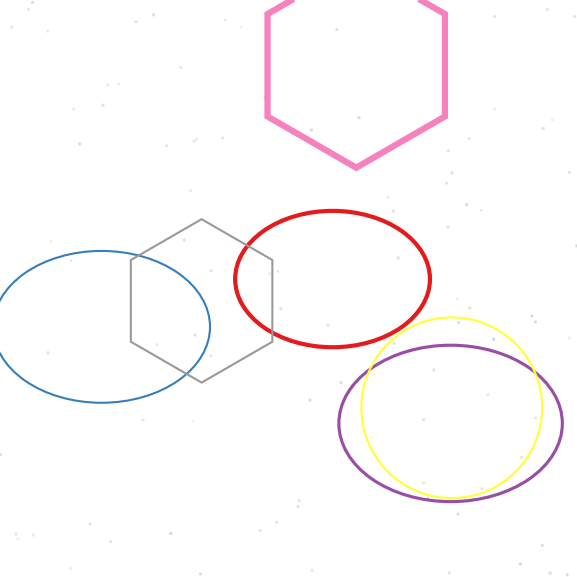[{"shape": "oval", "thickness": 2, "radius": 0.84, "center": [0.576, 0.516]}, {"shape": "oval", "thickness": 1, "radius": 0.94, "center": [0.176, 0.433]}, {"shape": "oval", "thickness": 1.5, "radius": 0.97, "center": [0.78, 0.266]}, {"shape": "circle", "thickness": 1, "radius": 0.78, "center": [0.782, 0.293]}, {"shape": "hexagon", "thickness": 3, "radius": 0.89, "center": [0.617, 0.886]}, {"shape": "hexagon", "thickness": 1, "radius": 0.71, "center": [0.349, 0.478]}]